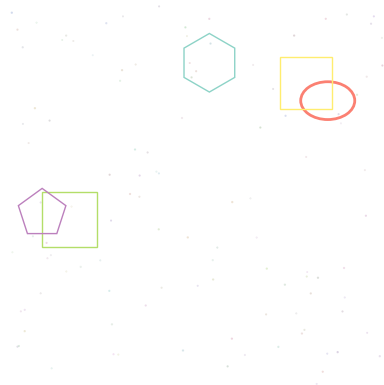[{"shape": "hexagon", "thickness": 1, "radius": 0.38, "center": [0.544, 0.837]}, {"shape": "oval", "thickness": 2, "radius": 0.35, "center": [0.851, 0.739]}, {"shape": "square", "thickness": 1, "radius": 0.36, "center": [0.18, 0.431]}, {"shape": "pentagon", "thickness": 1, "radius": 0.32, "center": [0.109, 0.446]}, {"shape": "square", "thickness": 1, "radius": 0.34, "center": [0.794, 0.784]}]